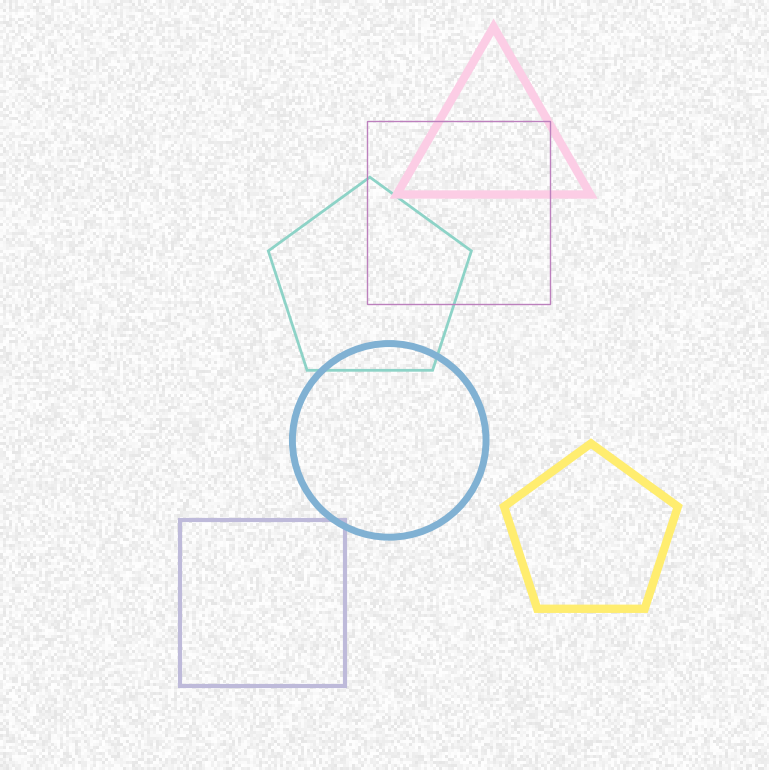[{"shape": "pentagon", "thickness": 1, "radius": 0.69, "center": [0.48, 0.631]}, {"shape": "square", "thickness": 1.5, "radius": 0.54, "center": [0.341, 0.217]}, {"shape": "circle", "thickness": 2.5, "radius": 0.63, "center": [0.505, 0.428]}, {"shape": "triangle", "thickness": 3, "radius": 0.73, "center": [0.641, 0.82]}, {"shape": "square", "thickness": 0.5, "radius": 0.6, "center": [0.595, 0.724]}, {"shape": "pentagon", "thickness": 3, "radius": 0.59, "center": [0.767, 0.305]}]